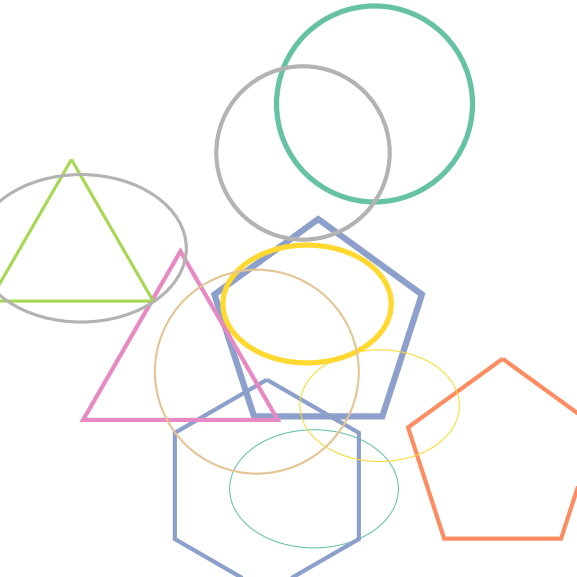[{"shape": "oval", "thickness": 0.5, "radius": 0.73, "center": [0.544, 0.153]}, {"shape": "circle", "thickness": 2.5, "radius": 0.85, "center": [0.649, 0.819]}, {"shape": "pentagon", "thickness": 2, "radius": 0.86, "center": [0.87, 0.206]}, {"shape": "hexagon", "thickness": 2, "radius": 0.92, "center": [0.462, 0.158]}, {"shape": "pentagon", "thickness": 3, "radius": 0.94, "center": [0.551, 0.431]}, {"shape": "triangle", "thickness": 2, "radius": 0.97, "center": [0.312, 0.369]}, {"shape": "triangle", "thickness": 1.5, "radius": 0.82, "center": [0.124, 0.559]}, {"shape": "oval", "thickness": 0.5, "radius": 0.69, "center": [0.657, 0.297]}, {"shape": "oval", "thickness": 2.5, "radius": 0.73, "center": [0.532, 0.473]}, {"shape": "circle", "thickness": 1, "radius": 0.88, "center": [0.445, 0.356]}, {"shape": "circle", "thickness": 2, "radius": 0.75, "center": [0.525, 0.734]}, {"shape": "oval", "thickness": 1.5, "radius": 0.91, "center": [0.14, 0.569]}]